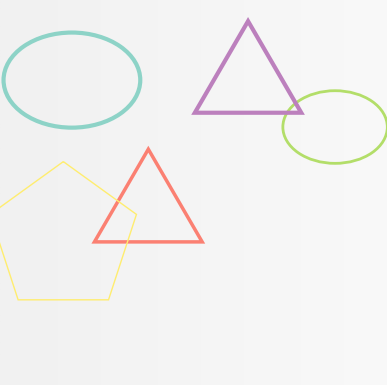[{"shape": "oval", "thickness": 3, "radius": 0.88, "center": [0.186, 0.792]}, {"shape": "triangle", "thickness": 2.5, "radius": 0.8, "center": [0.383, 0.452]}, {"shape": "oval", "thickness": 2, "radius": 0.67, "center": [0.865, 0.67]}, {"shape": "triangle", "thickness": 3, "radius": 0.79, "center": [0.64, 0.786]}, {"shape": "pentagon", "thickness": 1, "radius": 0.99, "center": [0.163, 0.382]}]